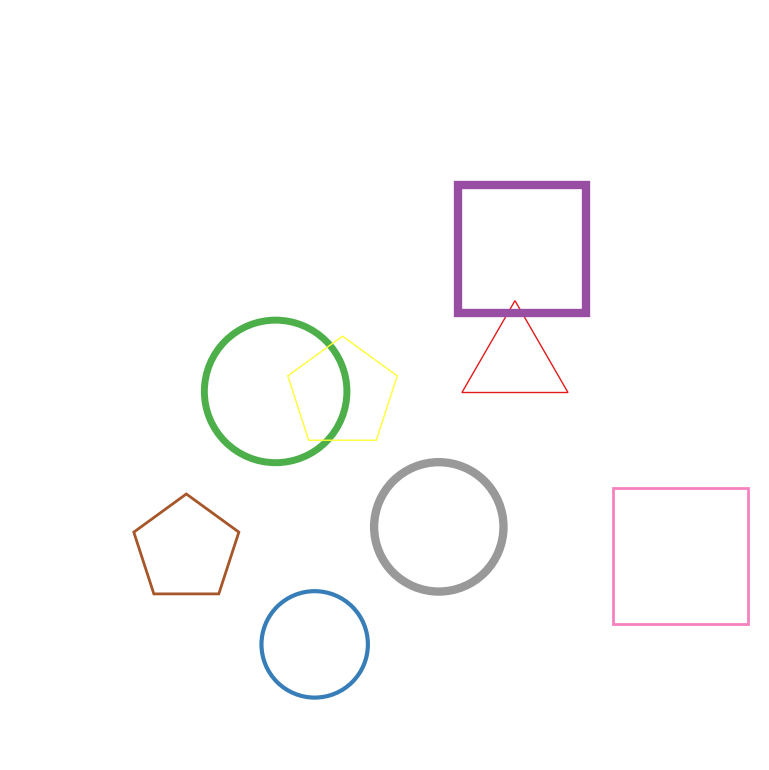[{"shape": "triangle", "thickness": 0.5, "radius": 0.4, "center": [0.669, 0.53]}, {"shape": "circle", "thickness": 1.5, "radius": 0.35, "center": [0.409, 0.163]}, {"shape": "circle", "thickness": 2.5, "radius": 0.46, "center": [0.358, 0.492]}, {"shape": "square", "thickness": 3, "radius": 0.42, "center": [0.678, 0.677]}, {"shape": "pentagon", "thickness": 0.5, "radius": 0.37, "center": [0.445, 0.489]}, {"shape": "pentagon", "thickness": 1, "radius": 0.36, "center": [0.242, 0.287]}, {"shape": "square", "thickness": 1, "radius": 0.44, "center": [0.884, 0.278]}, {"shape": "circle", "thickness": 3, "radius": 0.42, "center": [0.57, 0.316]}]